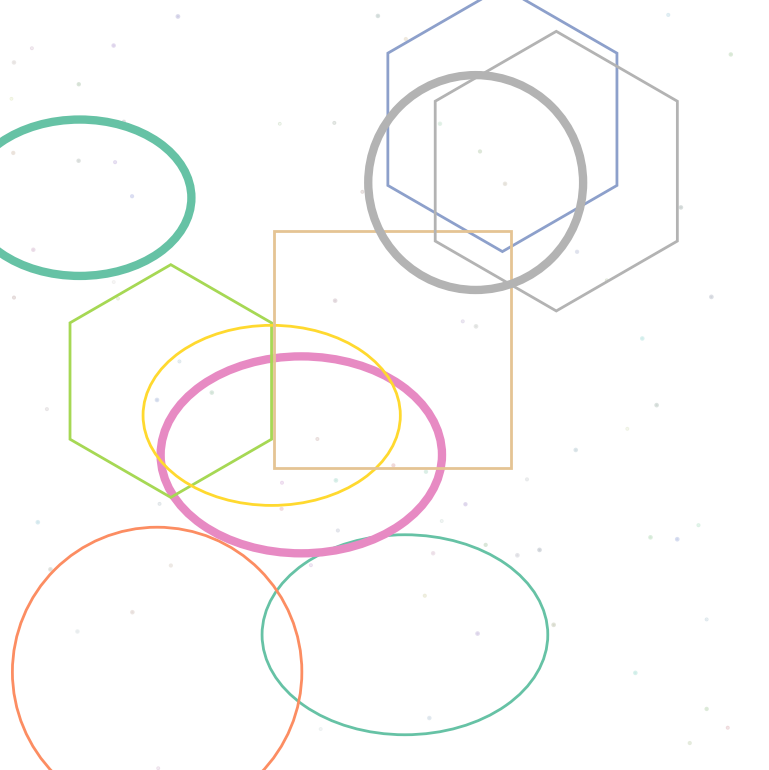[{"shape": "oval", "thickness": 1, "radius": 0.93, "center": [0.526, 0.176]}, {"shape": "oval", "thickness": 3, "radius": 0.73, "center": [0.103, 0.743]}, {"shape": "circle", "thickness": 1, "radius": 0.94, "center": [0.204, 0.127]}, {"shape": "hexagon", "thickness": 1, "radius": 0.86, "center": [0.652, 0.845]}, {"shape": "oval", "thickness": 3, "radius": 0.91, "center": [0.391, 0.409]}, {"shape": "hexagon", "thickness": 1, "radius": 0.76, "center": [0.222, 0.505]}, {"shape": "oval", "thickness": 1, "radius": 0.84, "center": [0.353, 0.461]}, {"shape": "square", "thickness": 1, "radius": 0.77, "center": [0.509, 0.545]}, {"shape": "hexagon", "thickness": 1, "radius": 0.91, "center": [0.722, 0.778]}, {"shape": "circle", "thickness": 3, "radius": 0.7, "center": [0.618, 0.763]}]